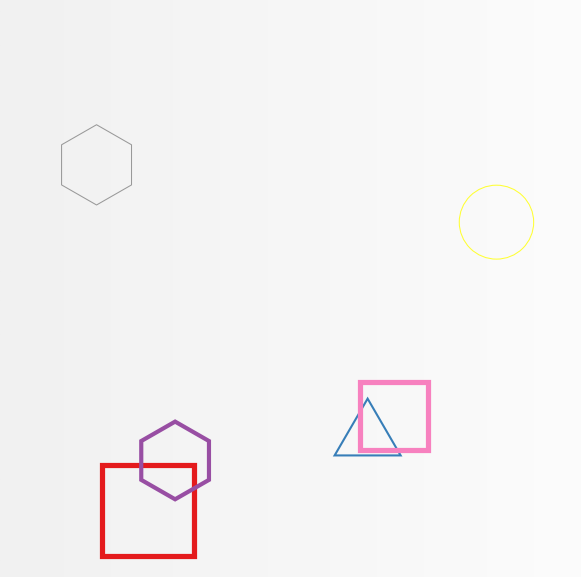[{"shape": "square", "thickness": 2.5, "radius": 0.39, "center": [0.255, 0.115]}, {"shape": "triangle", "thickness": 1, "radius": 0.33, "center": [0.632, 0.243]}, {"shape": "hexagon", "thickness": 2, "radius": 0.34, "center": [0.301, 0.202]}, {"shape": "circle", "thickness": 0.5, "radius": 0.32, "center": [0.854, 0.614]}, {"shape": "square", "thickness": 2.5, "radius": 0.29, "center": [0.678, 0.278]}, {"shape": "hexagon", "thickness": 0.5, "radius": 0.35, "center": [0.166, 0.714]}]